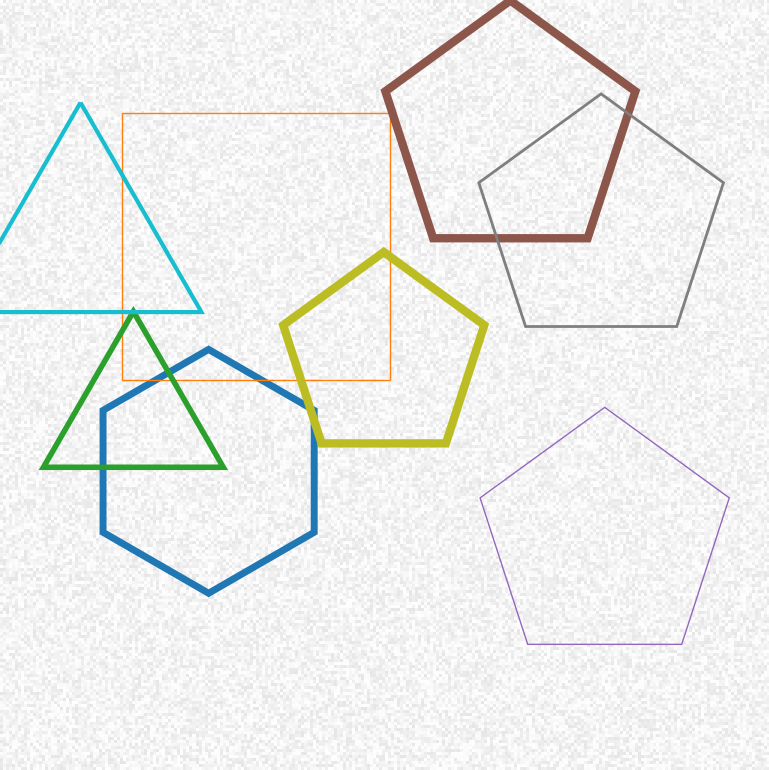[{"shape": "hexagon", "thickness": 2.5, "radius": 0.79, "center": [0.271, 0.388]}, {"shape": "square", "thickness": 0.5, "radius": 0.87, "center": [0.332, 0.68]}, {"shape": "triangle", "thickness": 2, "radius": 0.67, "center": [0.173, 0.461]}, {"shape": "pentagon", "thickness": 0.5, "radius": 0.85, "center": [0.785, 0.301]}, {"shape": "pentagon", "thickness": 3, "radius": 0.85, "center": [0.663, 0.829]}, {"shape": "pentagon", "thickness": 1, "radius": 0.84, "center": [0.781, 0.711]}, {"shape": "pentagon", "thickness": 3, "radius": 0.69, "center": [0.498, 0.535]}, {"shape": "triangle", "thickness": 1.5, "radius": 0.91, "center": [0.105, 0.685]}]